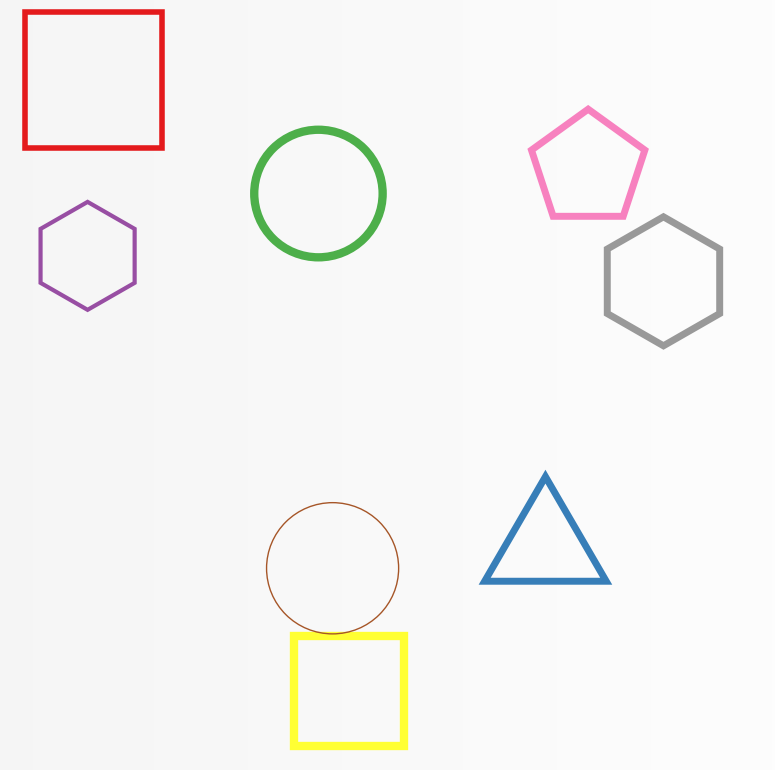[{"shape": "square", "thickness": 2, "radius": 0.44, "center": [0.121, 0.897]}, {"shape": "triangle", "thickness": 2.5, "radius": 0.45, "center": [0.704, 0.29]}, {"shape": "circle", "thickness": 3, "radius": 0.41, "center": [0.411, 0.749]}, {"shape": "hexagon", "thickness": 1.5, "radius": 0.35, "center": [0.113, 0.668]}, {"shape": "square", "thickness": 3, "radius": 0.36, "center": [0.45, 0.102]}, {"shape": "circle", "thickness": 0.5, "radius": 0.43, "center": [0.429, 0.262]}, {"shape": "pentagon", "thickness": 2.5, "radius": 0.38, "center": [0.759, 0.781]}, {"shape": "hexagon", "thickness": 2.5, "radius": 0.42, "center": [0.856, 0.635]}]